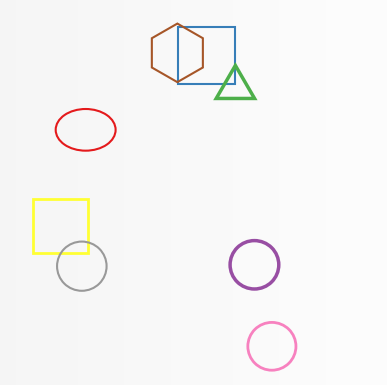[{"shape": "oval", "thickness": 1.5, "radius": 0.39, "center": [0.221, 0.663]}, {"shape": "square", "thickness": 1.5, "radius": 0.37, "center": [0.532, 0.856]}, {"shape": "triangle", "thickness": 2.5, "radius": 0.29, "center": [0.607, 0.773]}, {"shape": "circle", "thickness": 2.5, "radius": 0.31, "center": [0.657, 0.312]}, {"shape": "square", "thickness": 2, "radius": 0.35, "center": [0.156, 0.413]}, {"shape": "hexagon", "thickness": 1.5, "radius": 0.38, "center": [0.458, 0.863]}, {"shape": "circle", "thickness": 2, "radius": 0.31, "center": [0.702, 0.101]}, {"shape": "circle", "thickness": 1.5, "radius": 0.32, "center": [0.211, 0.309]}]